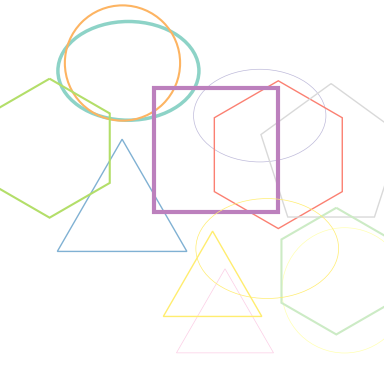[{"shape": "oval", "thickness": 2.5, "radius": 0.92, "center": [0.334, 0.816]}, {"shape": "circle", "thickness": 0.5, "radius": 0.81, "center": [0.895, 0.246]}, {"shape": "oval", "thickness": 0.5, "radius": 0.86, "center": [0.675, 0.7]}, {"shape": "hexagon", "thickness": 1, "radius": 0.96, "center": [0.723, 0.598]}, {"shape": "triangle", "thickness": 1, "radius": 0.97, "center": [0.317, 0.444]}, {"shape": "circle", "thickness": 1.5, "radius": 0.75, "center": [0.318, 0.836]}, {"shape": "hexagon", "thickness": 1.5, "radius": 0.9, "center": [0.129, 0.615]}, {"shape": "triangle", "thickness": 0.5, "radius": 0.73, "center": [0.584, 0.156]}, {"shape": "pentagon", "thickness": 1, "radius": 0.96, "center": [0.86, 0.591]}, {"shape": "square", "thickness": 3, "radius": 0.81, "center": [0.561, 0.61]}, {"shape": "hexagon", "thickness": 1.5, "radius": 0.82, "center": [0.874, 0.296]}, {"shape": "triangle", "thickness": 1, "radius": 0.74, "center": [0.552, 0.252]}, {"shape": "oval", "thickness": 0.5, "radius": 0.93, "center": [0.694, 0.354]}]